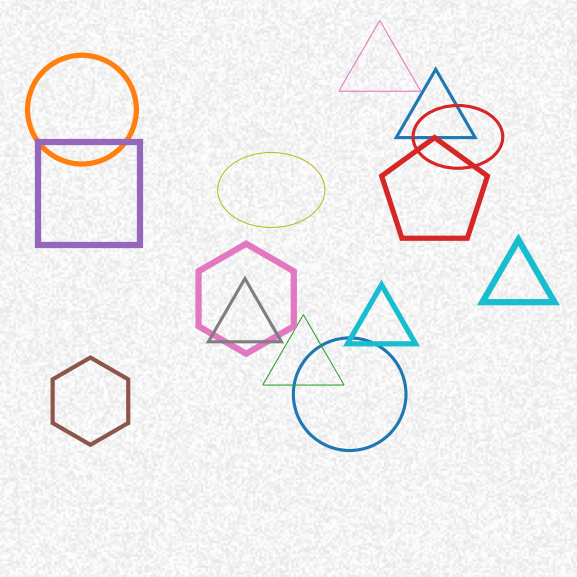[{"shape": "circle", "thickness": 1.5, "radius": 0.49, "center": [0.605, 0.317]}, {"shape": "triangle", "thickness": 1.5, "radius": 0.39, "center": [0.754, 0.8]}, {"shape": "circle", "thickness": 2.5, "radius": 0.47, "center": [0.142, 0.809]}, {"shape": "triangle", "thickness": 0.5, "radius": 0.41, "center": [0.525, 0.373]}, {"shape": "pentagon", "thickness": 2.5, "radius": 0.48, "center": [0.753, 0.665]}, {"shape": "oval", "thickness": 1.5, "radius": 0.39, "center": [0.793, 0.762]}, {"shape": "square", "thickness": 3, "radius": 0.44, "center": [0.154, 0.664]}, {"shape": "hexagon", "thickness": 2, "radius": 0.38, "center": [0.157, 0.304]}, {"shape": "triangle", "thickness": 0.5, "radius": 0.41, "center": [0.658, 0.882]}, {"shape": "hexagon", "thickness": 3, "radius": 0.48, "center": [0.426, 0.482]}, {"shape": "triangle", "thickness": 1.5, "radius": 0.37, "center": [0.424, 0.444]}, {"shape": "oval", "thickness": 0.5, "radius": 0.46, "center": [0.47, 0.67]}, {"shape": "triangle", "thickness": 2.5, "radius": 0.34, "center": [0.661, 0.438]}, {"shape": "triangle", "thickness": 3, "radius": 0.36, "center": [0.898, 0.512]}]